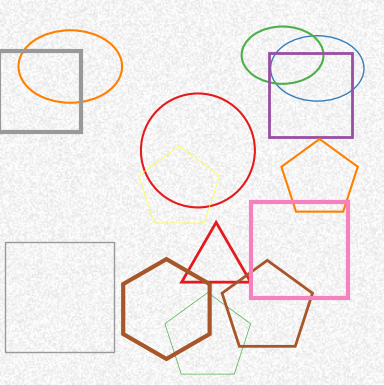[{"shape": "triangle", "thickness": 2, "radius": 0.52, "center": [0.561, 0.319]}, {"shape": "circle", "thickness": 1.5, "radius": 0.74, "center": [0.514, 0.609]}, {"shape": "oval", "thickness": 1, "radius": 0.61, "center": [0.824, 0.822]}, {"shape": "pentagon", "thickness": 0.5, "radius": 0.59, "center": [0.54, 0.123]}, {"shape": "oval", "thickness": 1.5, "radius": 0.53, "center": [0.734, 0.857]}, {"shape": "square", "thickness": 2, "radius": 0.54, "center": [0.806, 0.754]}, {"shape": "pentagon", "thickness": 1.5, "radius": 0.52, "center": [0.83, 0.535]}, {"shape": "oval", "thickness": 1.5, "radius": 0.67, "center": [0.183, 0.827]}, {"shape": "pentagon", "thickness": 0.5, "radius": 0.55, "center": [0.466, 0.51]}, {"shape": "pentagon", "thickness": 2, "radius": 0.62, "center": [0.694, 0.2]}, {"shape": "hexagon", "thickness": 3, "radius": 0.65, "center": [0.432, 0.197]}, {"shape": "square", "thickness": 3, "radius": 0.63, "center": [0.778, 0.351]}, {"shape": "square", "thickness": 1, "radius": 0.71, "center": [0.155, 0.229]}, {"shape": "square", "thickness": 3, "radius": 0.53, "center": [0.104, 0.762]}]